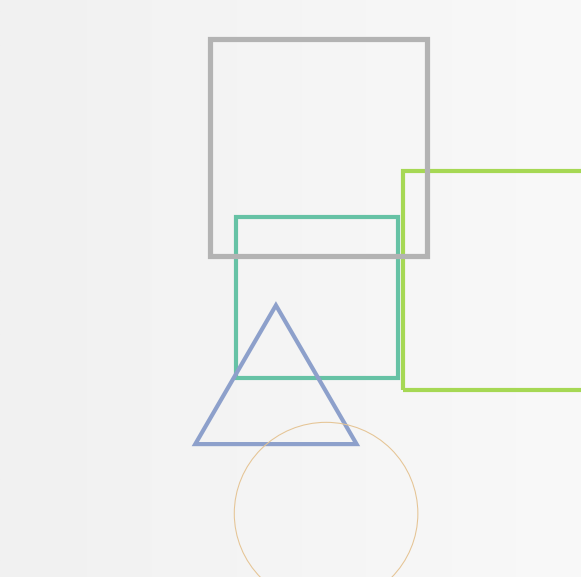[{"shape": "square", "thickness": 2, "radius": 0.7, "center": [0.545, 0.484]}, {"shape": "triangle", "thickness": 2, "radius": 0.8, "center": [0.475, 0.31]}, {"shape": "square", "thickness": 2, "radius": 0.95, "center": [0.882, 0.514]}, {"shape": "circle", "thickness": 0.5, "radius": 0.79, "center": [0.561, 0.11]}, {"shape": "square", "thickness": 2.5, "radius": 0.94, "center": [0.548, 0.744]}]